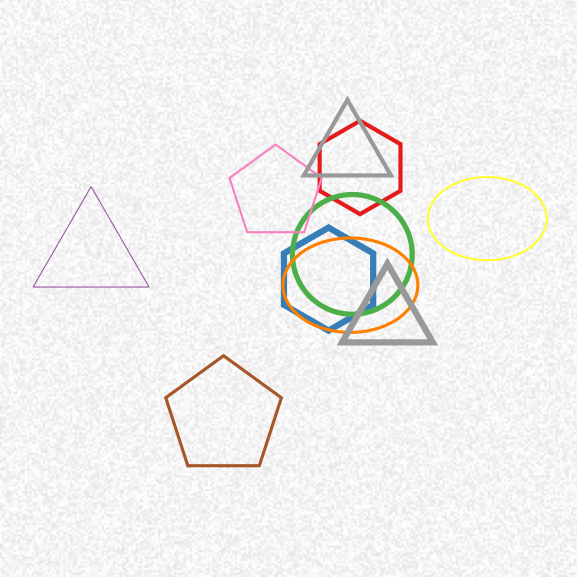[{"shape": "hexagon", "thickness": 2, "radius": 0.4, "center": [0.623, 0.709]}, {"shape": "hexagon", "thickness": 3, "radius": 0.45, "center": [0.569, 0.516]}, {"shape": "circle", "thickness": 2.5, "radius": 0.52, "center": [0.61, 0.559]}, {"shape": "triangle", "thickness": 0.5, "radius": 0.58, "center": [0.158, 0.56]}, {"shape": "oval", "thickness": 1.5, "radius": 0.58, "center": [0.607, 0.505]}, {"shape": "oval", "thickness": 1, "radius": 0.51, "center": [0.844, 0.621]}, {"shape": "pentagon", "thickness": 1.5, "radius": 0.53, "center": [0.387, 0.278]}, {"shape": "pentagon", "thickness": 1, "radius": 0.42, "center": [0.477, 0.665]}, {"shape": "triangle", "thickness": 3, "radius": 0.45, "center": [0.671, 0.452]}, {"shape": "triangle", "thickness": 2, "radius": 0.44, "center": [0.601, 0.739]}]